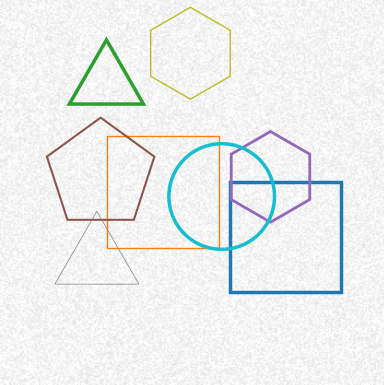[{"shape": "square", "thickness": 2.5, "radius": 0.72, "center": [0.741, 0.385]}, {"shape": "square", "thickness": 1, "radius": 0.73, "center": [0.423, 0.501]}, {"shape": "triangle", "thickness": 2.5, "radius": 0.56, "center": [0.276, 0.785]}, {"shape": "hexagon", "thickness": 2, "radius": 0.59, "center": [0.703, 0.541]}, {"shape": "pentagon", "thickness": 1.5, "radius": 0.73, "center": [0.261, 0.548]}, {"shape": "triangle", "thickness": 0.5, "radius": 0.63, "center": [0.252, 0.325]}, {"shape": "hexagon", "thickness": 1, "radius": 0.6, "center": [0.495, 0.862]}, {"shape": "circle", "thickness": 2.5, "radius": 0.69, "center": [0.576, 0.49]}]